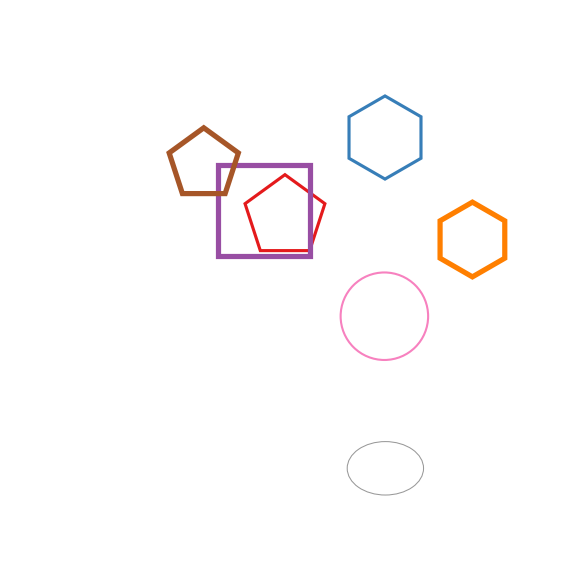[{"shape": "pentagon", "thickness": 1.5, "radius": 0.36, "center": [0.493, 0.624]}, {"shape": "hexagon", "thickness": 1.5, "radius": 0.36, "center": [0.667, 0.761]}, {"shape": "square", "thickness": 2.5, "radius": 0.4, "center": [0.458, 0.635]}, {"shape": "hexagon", "thickness": 2.5, "radius": 0.32, "center": [0.818, 0.584]}, {"shape": "pentagon", "thickness": 2.5, "radius": 0.31, "center": [0.353, 0.715]}, {"shape": "circle", "thickness": 1, "radius": 0.38, "center": [0.666, 0.452]}, {"shape": "oval", "thickness": 0.5, "radius": 0.33, "center": [0.667, 0.188]}]